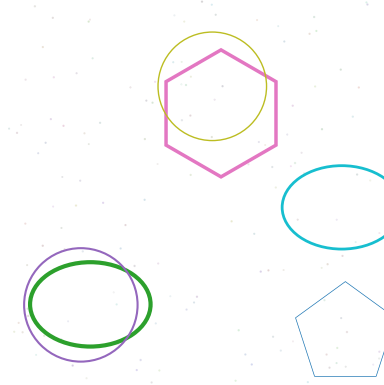[{"shape": "pentagon", "thickness": 0.5, "radius": 0.68, "center": [0.897, 0.133]}, {"shape": "oval", "thickness": 3, "radius": 0.78, "center": [0.235, 0.209]}, {"shape": "circle", "thickness": 1.5, "radius": 0.74, "center": [0.21, 0.208]}, {"shape": "hexagon", "thickness": 2.5, "radius": 0.82, "center": [0.574, 0.706]}, {"shape": "circle", "thickness": 1, "radius": 0.7, "center": [0.551, 0.776]}, {"shape": "oval", "thickness": 2, "radius": 0.77, "center": [0.888, 0.461]}]